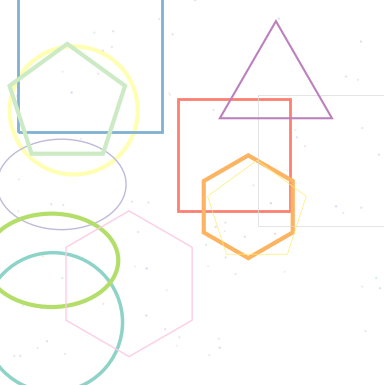[{"shape": "circle", "thickness": 2.5, "radius": 0.9, "center": [0.138, 0.163]}, {"shape": "circle", "thickness": 3, "radius": 0.83, "center": [0.191, 0.713]}, {"shape": "oval", "thickness": 1, "radius": 0.84, "center": [0.16, 0.521]}, {"shape": "square", "thickness": 2, "radius": 0.72, "center": [0.608, 0.598]}, {"shape": "square", "thickness": 2, "radius": 0.93, "center": [0.233, 0.844]}, {"shape": "hexagon", "thickness": 3, "radius": 0.67, "center": [0.645, 0.463]}, {"shape": "oval", "thickness": 3, "radius": 0.87, "center": [0.134, 0.324]}, {"shape": "hexagon", "thickness": 1, "radius": 0.95, "center": [0.335, 0.263]}, {"shape": "square", "thickness": 0.5, "radius": 0.85, "center": [0.84, 0.582]}, {"shape": "triangle", "thickness": 1.5, "radius": 0.84, "center": [0.717, 0.777]}, {"shape": "pentagon", "thickness": 3, "radius": 0.79, "center": [0.175, 0.728]}, {"shape": "pentagon", "thickness": 0.5, "radius": 0.67, "center": [0.667, 0.449]}]